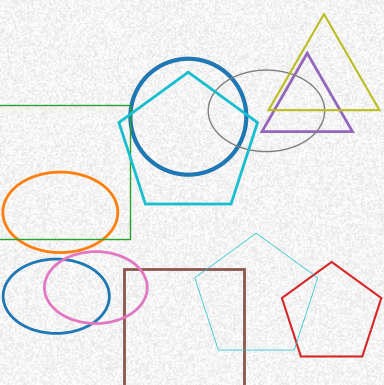[{"shape": "oval", "thickness": 2, "radius": 0.69, "center": [0.146, 0.231]}, {"shape": "circle", "thickness": 3, "radius": 0.75, "center": [0.489, 0.697]}, {"shape": "oval", "thickness": 2, "radius": 0.75, "center": [0.157, 0.448]}, {"shape": "square", "thickness": 1, "radius": 0.87, "center": [0.164, 0.554]}, {"shape": "pentagon", "thickness": 1.5, "radius": 0.68, "center": [0.861, 0.184]}, {"shape": "triangle", "thickness": 2, "radius": 0.68, "center": [0.798, 0.726]}, {"shape": "square", "thickness": 2, "radius": 0.78, "center": [0.478, 0.144]}, {"shape": "oval", "thickness": 2, "radius": 0.67, "center": [0.249, 0.253]}, {"shape": "oval", "thickness": 1, "radius": 0.76, "center": [0.692, 0.712]}, {"shape": "triangle", "thickness": 1.5, "radius": 0.83, "center": [0.842, 0.797]}, {"shape": "pentagon", "thickness": 2, "radius": 0.95, "center": [0.489, 0.623]}, {"shape": "pentagon", "thickness": 0.5, "radius": 0.84, "center": [0.666, 0.227]}]